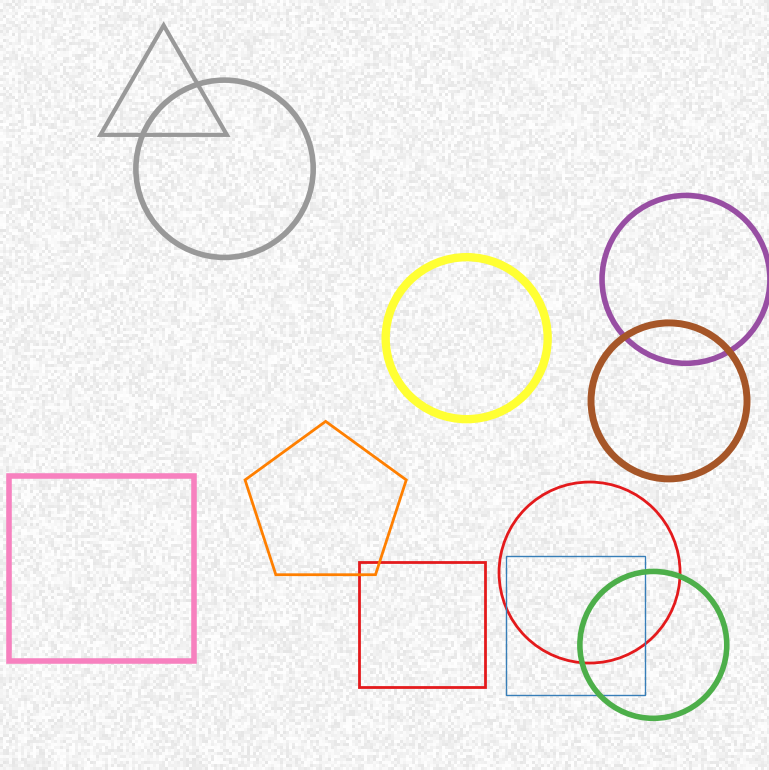[{"shape": "square", "thickness": 1, "radius": 0.41, "center": [0.548, 0.189]}, {"shape": "circle", "thickness": 1, "radius": 0.59, "center": [0.766, 0.256]}, {"shape": "square", "thickness": 0.5, "radius": 0.45, "center": [0.748, 0.188]}, {"shape": "circle", "thickness": 2, "radius": 0.48, "center": [0.848, 0.162]}, {"shape": "circle", "thickness": 2, "radius": 0.55, "center": [0.891, 0.637]}, {"shape": "pentagon", "thickness": 1, "radius": 0.55, "center": [0.423, 0.343]}, {"shape": "circle", "thickness": 3, "radius": 0.53, "center": [0.606, 0.561]}, {"shape": "circle", "thickness": 2.5, "radius": 0.51, "center": [0.869, 0.479]}, {"shape": "square", "thickness": 2, "radius": 0.6, "center": [0.132, 0.262]}, {"shape": "triangle", "thickness": 1.5, "radius": 0.47, "center": [0.213, 0.872]}, {"shape": "circle", "thickness": 2, "radius": 0.58, "center": [0.292, 0.781]}]